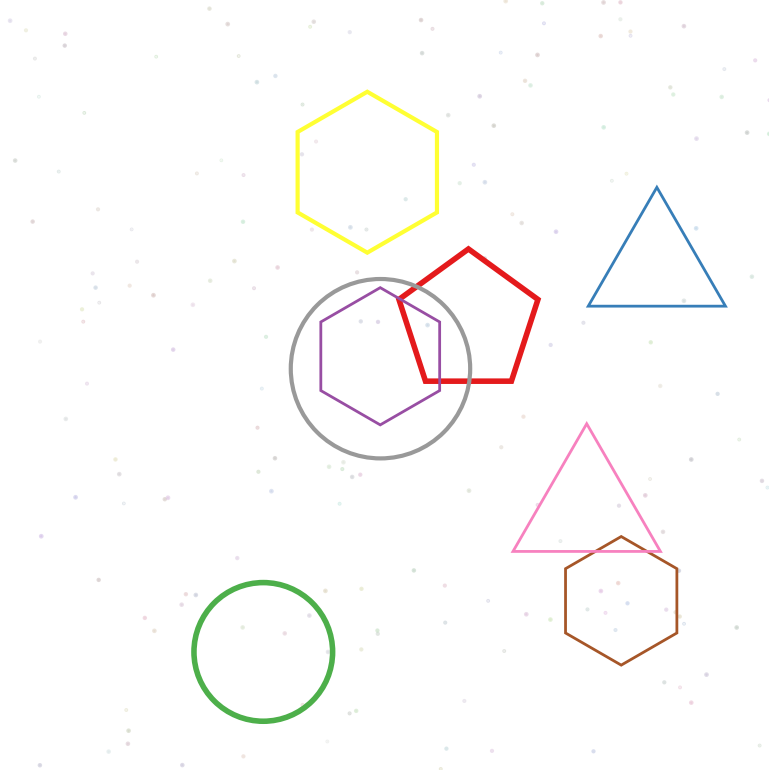[{"shape": "pentagon", "thickness": 2, "radius": 0.47, "center": [0.608, 0.582]}, {"shape": "triangle", "thickness": 1, "radius": 0.51, "center": [0.853, 0.654]}, {"shape": "circle", "thickness": 2, "radius": 0.45, "center": [0.342, 0.153]}, {"shape": "hexagon", "thickness": 1, "radius": 0.45, "center": [0.494, 0.537]}, {"shape": "hexagon", "thickness": 1.5, "radius": 0.52, "center": [0.477, 0.776]}, {"shape": "hexagon", "thickness": 1, "radius": 0.42, "center": [0.807, 0.22]}, {"shape": "triangle", "thickness": 1, "radius": 0.55, "center": [0.762, 0.339]}, {"shape": "circle", "thickness": 1.5, "radius": 0.58, "center": [0.494, 0.521]}]